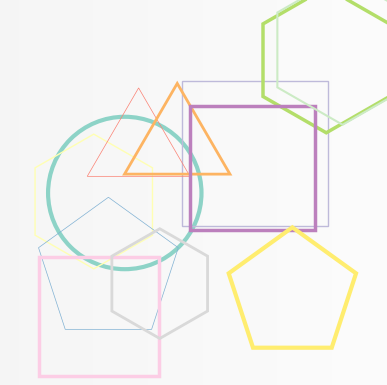[{"shape": "circle", "thickness": 3, "radius": 0.99, "center": [0.322, 0.499]}, {"shape": "hexagon", "thickness": 1, "radius": 0.87, "center": [0.242, 0.477]}, {"shape": "square", "thickness": 1, "radius": 0.94, "center": [0.657, 0.602]}, {"shape": "triangle", "thickness": 0.5, "radius": 0.77, "center": [0.358, 0.619]}, {"shape": "pentagon", "thickness": 0.5, "radius": 0.95, "center": [0.28, 0.298]}, {"shape": "triangle", "thickness": 2, "radius": 0.79, "center": [0.457, 0.626]}, {"shape": "hexagon", "thickness": 2.5, "radius": 0.94, "center": [0.842, 0.844]}, {"shape": "square", "thickness": 2.5, "radius": 0.77, "center": [0.255, 0.177]}, {"shape": "hexagon", "thickness": 2, "radius": 0.71, "center": [0.412, 0.263]}, {"shape": "square", "thickness": 2.5, "radius": 0.81, "center": [0.652, 0.564]}, {"shape": "hexagon", "thickness": 1.5, "radius": 0.97, "center": [0.884, 0.87]}, {"shape": "pentagon", "thickness": 3, "radius": 0.86, "center": [0.755, 0.237]}]